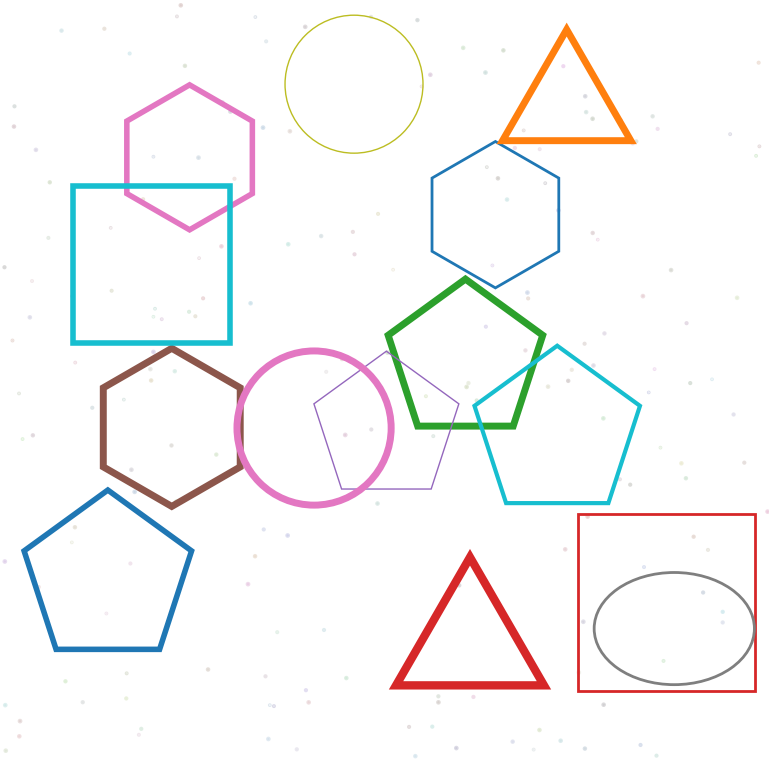[{"shape": "hexagon", "thickness": 1, "radius": 0.48, "center": [0.643, 0.721]}, {"shape": "pentagon", "thickness": 2, "radius": 0.57, "center": [0.14, 0.249]}, {"shape": "triangle", "thickness": 2.5, "radius": 0.48, "center": [0.736, 0.865]}, {"shape": "pentagon", "thickness": 2.5, "radius": 0.53, "center": [0.604, 0.532]}, {"shape": "triangle", "thickness": 3, "radius": 0.55, "center": [0.61, 0.165]}, {"shape": "square", "thickness": 1, "radius": 0.58, "center": [0.866, 0.218]}, {"shape": "pentagon", "thickness": 0.5, "radius": 0.49, "center": [0.502, 0.445]}, {"shape": "hexagon", "thickness": 2.5, "radius": 0.51, "center": [0.223, 0.445]}, {"shape": "circle", "thickness": 2.5, "radius": 0.5, "center": [0.408, 0.444]}, {"shape": "hexagon", "thickness": 2, "radius": 0.47, "center": [0.246, 0.796]}, {"shape": "oval", "thickness": 1, "radius": 0.52, "center": [0.876, 0.184]}, {"shape": "circle", "thickness": 0.5, "radius": 0.45, "center": [0.46, 0.891]}, {"shape": "pentagon", "thickness": 1.5, "radius": 0.56, "center": [0.724, 0.438]}, {"shape": "square", "thickness": 2, "radius": 0.51, "center": [0.197, 0.657]}]